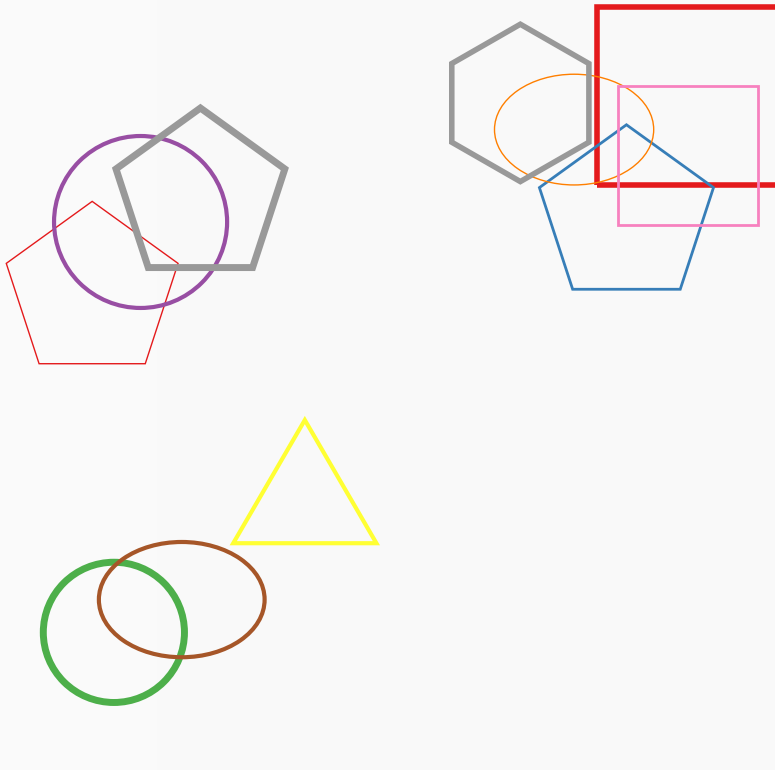[{"shape": "square", "thickness": 2, "radius": 0.58, "center": [0.887, 0.875]}, {"shape": "pentagon", "thickness": 0.5, "radius": 0.58, "center": [0.119, 0.622]}, {"shape": "pentagon", "thickness": 1, "radius": 0.59, "center": [0.808, 0.72]}, {"shape": "circle", "thickness": 2.5, "radius": 0.46, "center": [0.147, 0.179]}, {"shape": "circle", "thickness": 1.5, "radius": 0.56, "center": [0.181, 0.712]}, {"shape": "oval", "thickness": 0.5, "radius": 0.51, "center": [0.741, 0.832]}, {"shape": "triangle", "thickness": 1.5, "radius": 0.53, "center": [0.393, 0.348]}, {"shape": "oval", "thickness": 1.5, "radius": 0.53, "center": [0.235, 0.221]}, {"shape": "square", "thickness": 1, "radius": 0.45, "center": [0.888, 0.798]}, {"shape": "hexagon", "thickness": 2, "radius": 0.51, "center": [0.671, 0.866]}, {"shape": "pentagon", "thickness": 2.5, "radius": 0.57, "center": [0.259, 0.745]}]